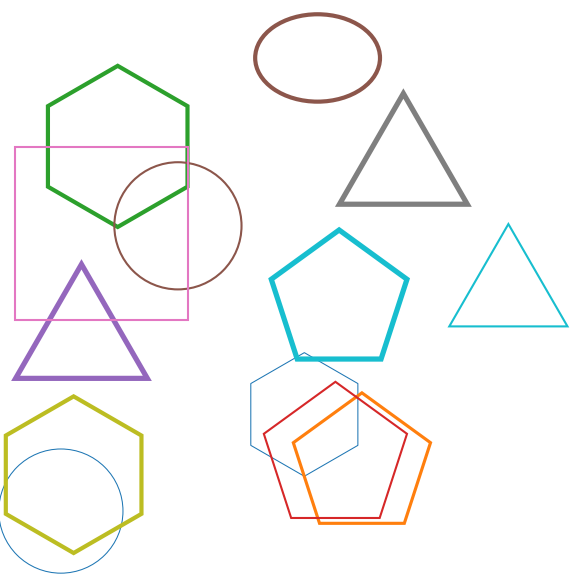[{"shape": "hexagon", "thickness": 0.5, "radius": 0.54, "center": [0.527, 0.281]}, {"shape": "circle", "thickness": 0.5, "radius": 0.54, "center": [0.105, 0.114]}, {"shape": "pentagon", "thickness": 1.5, "radius": 0.62, "center": [0.627, 0.194]}, {"shape": "hexagon", "thickness": 2, "radius": 0.7, "center": [0.204, 0.746]}, {"shape": "pentagon", "thickness": 1, "radius": 0.65, "center": [0.581, 0.208]}, {"shape": "triangle", "thickness": 2.5, "radius": 0.66, "center": [0.141, 0.41]}, {"shape": "circle", "thickness": 1, "radius": 0.55, "center": [0.308, 0.608]}, {"shape": "oval", "thickness": 2, "radius": 0.54, "center": [0.55, 0.899]}, {"shape": "square", "thickness": 1, "radius": 0.75, "center": [0.175, 0.594]}, {"shape": "triangle", "thickness": 2.5, "radius": 0.64, "center": [0.698, 0.709]}, {"shape": "hexagon", "thickness": 2, "radius": 0.68, "center": [0.128, 0.177]}, {"shape": "pentagon", "thickness": 2.5, "radius": 0.62, "center": [0.587, 0.477]}, {"shape": "triangle", "thickness": 1, "radius": 0.59, "center": [0.88, 0.493]}]